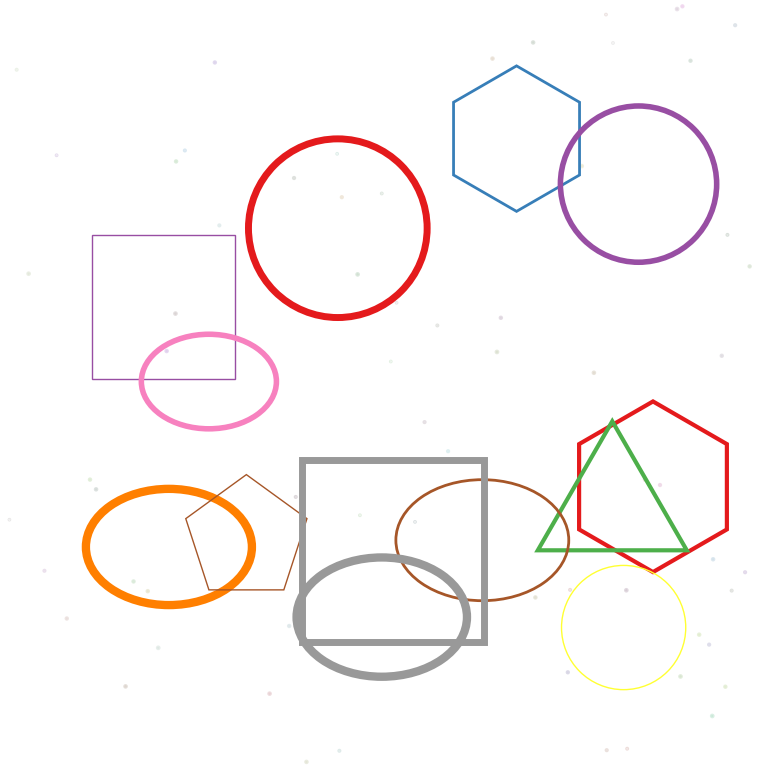[{"shape": "circle", "thickness": 2.5, "radius": 0.58, "center": [0.439, 0.704]}, {"shape": "hexagon", "thickness": 1.5, "radius": 0.55, "center": [0.848, 0.368]}, {"shape": "hexagon", "thickness": 1, "radius": 0.47, "center": [0.671, 0.82]}, {"shape": "triangle", "thickness": 1.5, "radius": 0.56, "center": [0.795, 0.341]}, {"shape": "circle", "thickness": 2, "radius": 0.51, "center": [0.829, 0.761]}, {"shape": "square", "thickness": 0.5, "radius": 0.47, "center": [0.212, 0.601]}, {"shape": "oval", "thickness": 3, "radius": 0.54, "center": [0.219, 0.29]}, {"shape": "circle", "thickness": 0.5, "radius": 0.4, "center": [0.81, 0.185]}, {"shape": "oval", "thickness": 1, "radius": 0.56, "center": [0.626, 0.298]}, {"shape": "pentagon", "thickness": 0.5, "radius": 0.41, "center": [0.32, 0.301]}, {"shape": "oval", "thickness": 2, "radius": 0.44, "center": [0.271, 0.505]}, {"shape": "square", "thickness": 2.5, "radius": 0.59, "center": [0.51, 0.284]}, {"shape": "oval", "thickness": 3, "radius": 0.55, "center": [0.496, 0.199]}]